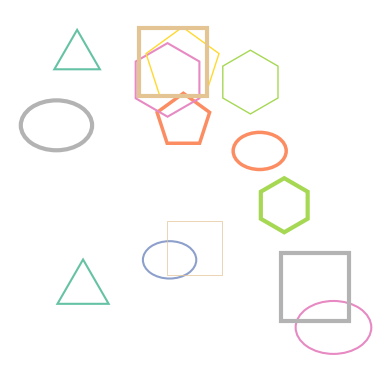[{"shape": "triangle", "thickness": 1.5, "radius": 0.38, "center": [0.216, 0.249]}, {"shape": "triangle", "thickness": 1.5, "radius": 0.34, "center": [0.2, 0.854]}, {"shape": "oval", "thickness": 2.5, "radius": 0.34, "center": [0.674, 0.608]}, {"shape": "pentagon", "thickness": 2.5, "radius": 0.36, "center": [0.476, 0.686]}, {"shape": "oval", "thickness": 1.5, "radius": 0.35, "center": [0.44, 0.325]}, {"shape": "oval", "thickness": 1.5, "radius": 0.49, "center": [0.866, 0.15]}, {"shape": "hexagon", "thickness": 1.5, "radius": 0.48, "center": [0.435, 0.792]}, {"shape": "hexagon", "thickness": 1, "radius": 0.41, "center": [0.65, 0.787]}, {"shape": "hexagon", "thickness": 3, "radius": 0.35, "center": [0.738, 0.467]}, {"shape": "pentagon", "thickness": 1, "radius": 0.5, "center": [0.474, 0.83]}, {"shape": "square", "thickness": 0.5, "radius": 0.36, "center": [0.506, 0.356]}, {"shape": "square", "thickness": 3, "radius": 0.44, "center": [0.449, 0.839]}, {"shape": "square", "thickness": 3, "radius": 0.44, "center": [0.819, 0.255]}, {"shape": "oval", "thickness": 3, "radius": 0.46, "center": [0.147, 0.675]}]